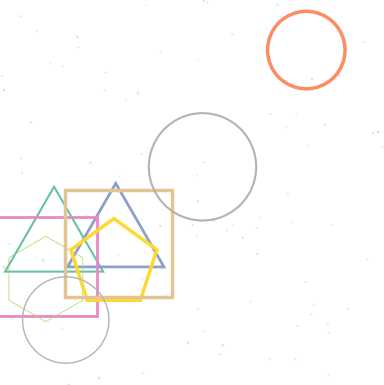[{"shape": "triangle", "thickness": 1.5, "radius": 0.74, "center": [0.14, 0.368]}, {"shape": "circle", "thickness": 2.5, "radius": 0.5, "center": [0.796, 0.87]}, {"shape": "triangle", "thickness": 2, "radius": 0.72, "center": [0.301, 0.379]}, {"shape": "square", "thickness": 2, "radius": 0.65, "center": [0.123, 0.308]}, {"shape": "hexagon", "thickness": 0.5, "radius": 0.55, "center": [0.119, 0.275]}, {"shape": "pentagon", "thickness": 2.5, "radius": 0.59, "center": [0.296, 0.315]}, {"shape": "square", "thickness": 2.5, "radius": 0.7, "center": [0.308, 0.367]}, {"shape": "circle", "thickness": 1, "radius": 0.56, "center": [0.171, 0.169]}, {"shape": "circle", "thickness": 1.5, "radius": 0.7, "center": [0.526, 0.567]}]